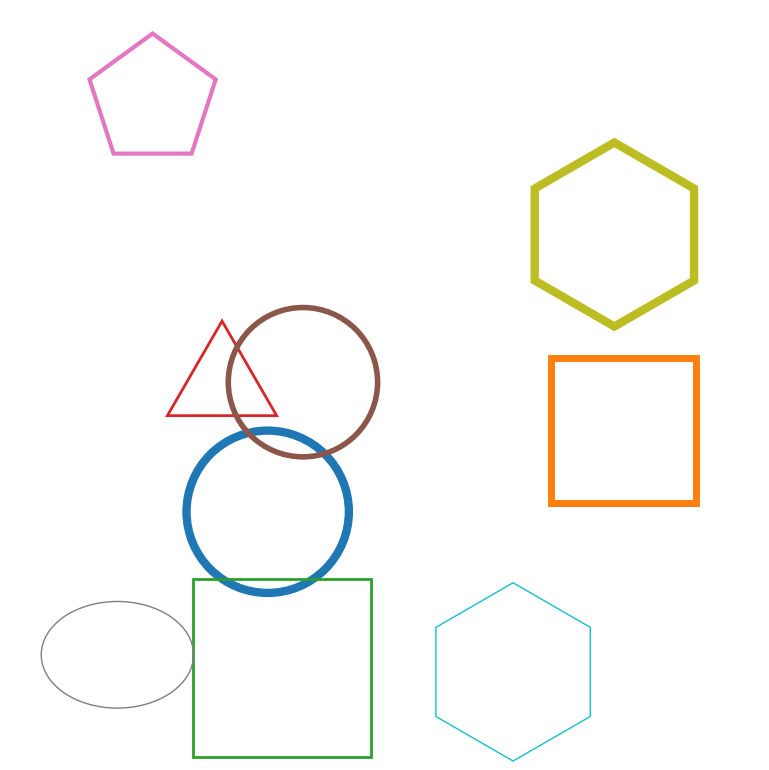[{"shape": "circle", "thickness": 3, "radius": 0.53, "center": [0.348, 0.335]}, {"shape": "square", "thickness": 2.5, "radius": 0.47, "center": [0.81, 0.441]}, {"shape": "square", "thickness": 1, "radius": 0.58, "center": [0.367, 0.132]}, {"shape": "triangle", "thickness": 1, "radius": 0.41, "center": [0.288, 0.501]}, {"shape": "circle", "thickness": 2, "radius": 0.48, "center": [0.393, 0.504]}, {"shape": "pentagon", "thickness": 1.5, "radius": 0.43, "center": [0.198, 0.87]}, {"shape": "oval", "thickness": 0.5, "radius": 0.49, "center": [0.152, 0.15]}, {"shape": "hexagon", "thickness": 3, "radius": 0.6, "center": [0.798, 0.695]}, {"shape": "hexagon", "thickness": 0.5, "radius": 0.58, "center": [0.666, 0.127]}]